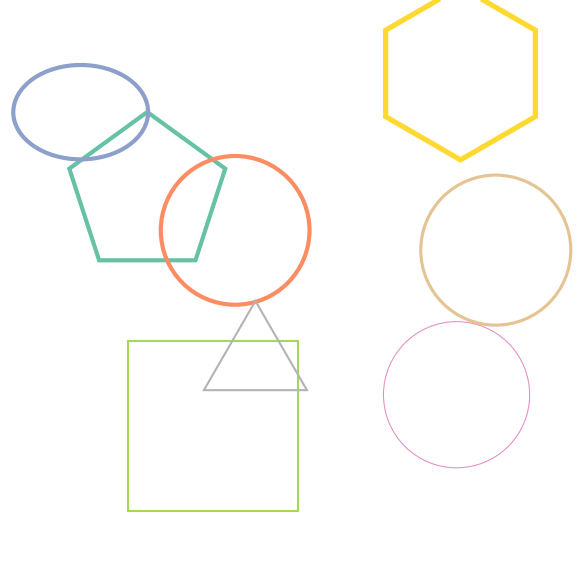[{"shape": "pentagon", "thickness": 2, "radius": 0.71, "center": [0.255, 0.663]}, {"shape": "circle", "thickness": 2, "radius": 0.64, "center": [0.407, 0.6]}, {"shape": "oval", "thickness": 2, "radius": 0.58, "center": [0.14, 0.805]}, {"shape": "circle", "thickness": 0.5, "radius": 0.63, "center": [0.791, 0.316]}, {"shape": "square", "thickness": 1, "radius": 0.74, "center": [0.368, 0.261]}, {"shape": "hexagon", "thickness": 2.5, "radius": 0.75, "center": [0.797, 0.872]}, {"shape": "circle", "thickness": 1.5, "radius": 0.65, "center": [0.858, 0.566]}, {"shape": "triangle", "thickness": 1, "radius": 0.51, "center": [0.442, 0.375]}]